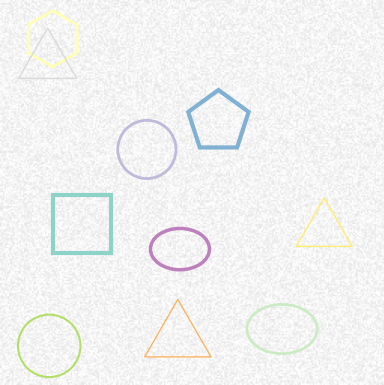[{"shape": "square", "thickness": 3, "radius": 0.38, "center": [0.213, 0.418]}, {"shape": "hexagon", "thickness": 2, "radius": 0.37, "center": [0.137, 0.899]}, {"shape": "circle", "thickness": 2, "radius": 0.38, "center": [0.382, 0.612]}, {"shape": "pentagon", "thickness": 3, "radius": 0.41, "center": [0.567, 0.684]}, {"shape": "triangle", "thickness": 1, "radius": 0.5, "center": [0.462, 0.123]}, {"shape": "circle", "thickness": 1.5, "radius": 0.41, "center": [0.128, 0.102]}, {"shape": "triangle", "thickness": 1, "radius": 0.44, "center": [0.124, 0.84]}, {"shape": "oval", "thickness": 2.5, "radius": 0.38, "center": [0.467, 0.353]}, {"shape": "oval", "thickness": 2, "radius": 0.46, "center": [0.732, 0.145]}, {"shape": "triangle", "thickness": 1, "radius": 0.42, "center": [0.842, 0.402]}]